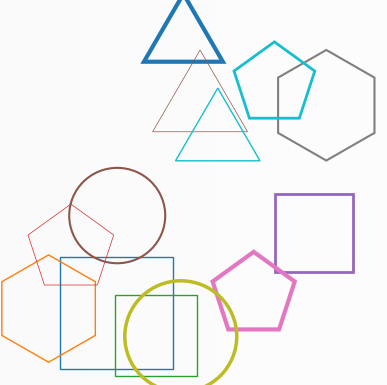[{"shape": "triangle", "thickness": 3, "radius": 0.59, "center": [0.473, 0.898]}, {"shape": "square", "thickness": 1, "radius": 0.73, "center": [0.3, 0.188]}, {"shape": "hexagon", "thickness": 1, "radius": 0.7, "center": [0.125, 0.199]}, {"shape": "square", "thickness": 1, "radius": 0.52, "center": [0.403, 0.129]}, {"shape": "pentagon", "thickness": 0.5, "radius": 0.58, "center": [0.183, 0.354]}, {"shape": "square", "thickness": 2, "radius": 0.51, "center": [0.81, 0.394]}, {"shape": "triangle", "thickness": 0.5, "radius": 0.71, "center": [0.516, 0.729]}, {"shape": "circle", "thickness": 1.5, "radius": 0.62, "center": [0.303, 0.44]}, {"shape": "pentagon", "thickness": 3, "radius": 0.56, "center": [0.655, 0.234]}, {"shape": "hexagon", "thickness": 1.5, "radius": 0.72, "center": [0.842, 0.727]}, {"shape": "circle", "thickness": 2.5, "radius": 0.72, "center": [0.466, 0.126]}, {"shape": "pentagon", "thickness": 2, "radius": 0.55, "center": [0.708, 0.782]}, {"shape": "triangle", "thickness": 1, "radius": 0.63, "center": [0.562, 0.645]}]